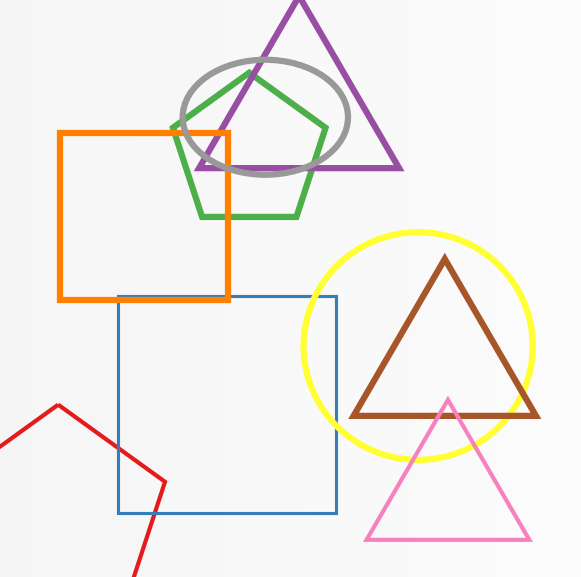[{"shape": "pentagon", "thickness": 2, "radius": 0.97, "center": [0.1, 0.105]}, {"shape": "square", "thickness": 1.5, "radius": 0.94, "center": [0.391, 0.299]}, {"shape": "pentagon", "thickness": 3, "radius": 0.69, "center": [0.429, 0.735]}, {"shape": "triangle", "thickness": 3, "radius": 0.99, "center": [0.515, 0.807]}, {"shape": "square", "thickness": 3, "radius": 0.72, "center": [0.248, 0.624]}, {"shape": "circle", "thickness": 3, "radius": 0.99, "center": [0.719, 0.4]}, {"shape": "triangle", "thickness": 3, "radius": 0.91, "center": [0.765, 0.37]}, {"shape": "triangle", "thickness": 2, "radius": 0.81, "center": [0.771, 0.145]}, {"shape": "oval", "thickness": 3, "radius": 0.71, "center": [0.457, 0.796]}]